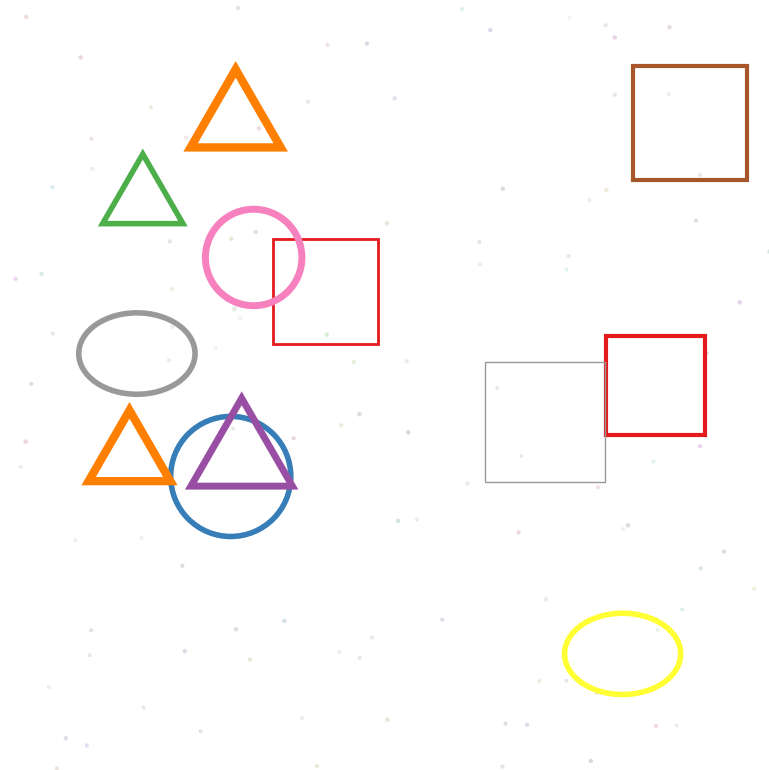[{"shape": "square", "thickness": 1.5, "radius": 0.32, "center": [0.851, 0.5]}, {"shape": "square", "thickness": 1, "radius": 0.34, "center": [0.423, 0.621]}, {"shape": "circle", "thickness": 2, "radius": 0.39, "center": [0.3, 0.381]}, {"shape": "triangle", "thickness": 2, "radius": 0.3, "center": [0.185, 0.74]}, {"shape": "triangle", "thickness": 2.5, "radius": 0.38, "center": [0.314, 0.407]}, {"shape": "triangle", "thickness": 3, "radius": 0.31, "center": [0.168, 0.406]}, {"shape": "triangle", "thickness": 3, "radius": 0.34, "center": [0.306, 0.842]}, {"shape": "oval", "thickness": 2, "radius": 0.38, "center": [0.809, 0.151]}, {"shape": "square", "thickness": 1.5, "radius": 0.37, "center": [0.896, 0.841]}, {"shape": "circle", "thickness": 2.5, "radius": 0.31, "center": [0.329, 0.666]}, {"shape": "square", "thickness": 0.5, "radius": 0.39, "center": [0.708, 0.452]}, {"shape": "oval", "thickness": 2, "radius": 0.38, "center": [0.178, 0.541]}]